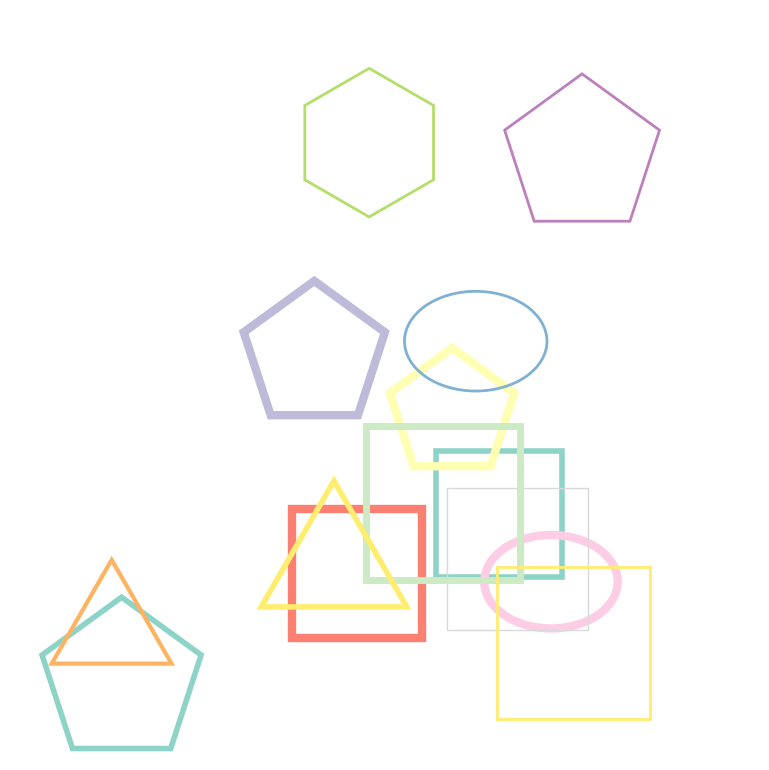[{"shape": "square", "thickness": 2, "radius": 0.41, "center": [0.648, 0.333]}, {"shape": "pentagon", "thickness": 2, "radius": 0.54, "center": [0.158, 0.116]}, {"shape": "pentagon", "thickness": 3, "radius": 0.42, "center": [0.587, 0.463]}, {"shape": "pentagon", "thickness": 3, "radius": 0.48, "center": [0.408, 0.539]}, {"shape": "square", "thickness": 3, "radius": 0.42, "center": [0.463, 0.255]}, {"shape": "oval", "thickness": 1, "radius": 0.46, "center": [0.618, 0.557]}, {"shape": "triangle", "thickness": 1.5, "radius": 0.45, "center": [0.145, 0.183]}, {"shape": "hexagon", "thickness": 1, "radius": 0.48, "center": [0.479, 0.815]}, {"shape": "oval", "thickness": 3, "radius": 0.43, "center": [0.716, 0.245]}, {"shape": "square", "thickness": 0.5, "radius": 0.46, "center": [0.672, 0.274]}, {"shape": "pentagon", "thickness": 1, "radius": 0.53, "center": [0.756, 0.798]}, {"shape": "square", "thickness": 2.5, "radius": 0.5, "center": [0.575, 0.347]}, {"shape": "square", "thickness": 1, "radius": 0.5, "center": [0.745, 0.165]}, {"shape": "triangle", "thickness": 2, "radius": 0.55, "center": [0.434, 0.266]}]